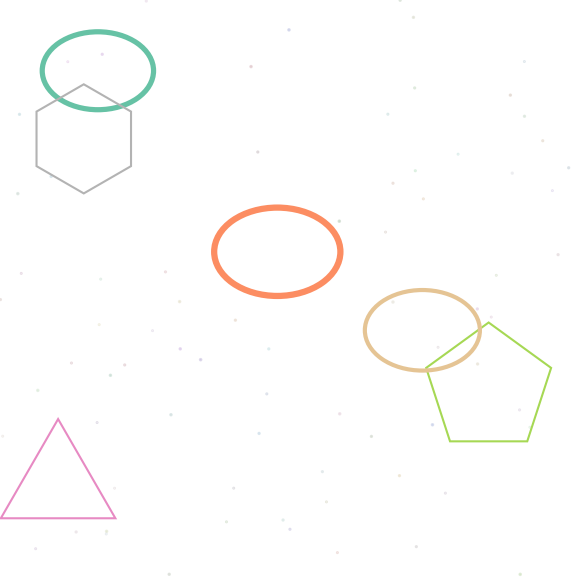[{"shape": "oval", "thickness": 2.5, "radius": 0.48, "center": [0.17, 0.877]}, {"shape": "oval", "thickness": 3, "radius": 0.55, "center": [0.48, 0.563]}, {"shape": "triangle", "thickness": 1, "radius": 0.57, "center": [0.101, 0.159]}, {"shape": "pentagon", "thickness": 1, "radius": 0.57, "center": [0.846, 0.327]}, {"shape": "oval", "thickness": 2, "radius": 0.5, "center": [0.731, 0.427]}, {"shape": "hexagon", "thickness": 1, "radius": 0.47, "center": [0.145, 0.759]}]